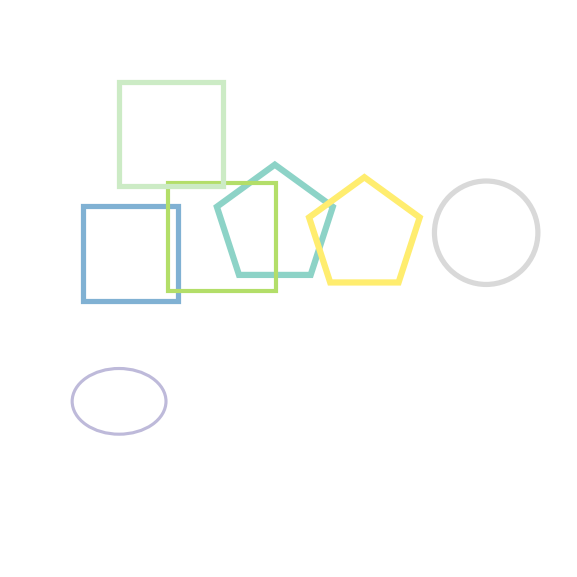[{"shape": "pentagon", "thickness": 3, "radius": 0.53, "center": [0.476, 0.608]}, {"shape": "oval", "thickness": 1.5, "radius": 0.41, "center": [0.206, 0.304]}, {"shape": "square", "thickness": 2.5, "radius": 0.41, "center": [0.226, 0.56]}, {"shape": "square", "thickness": 2, "radius": 0.47, "center": [0.385, 0.589]}, {"shape": "circle", "thickness": 2.5, "radius": 0.45, "center": [0.842, 0.596]}, {"shape": "square", "thickness": 2.5, "radius": 0.45, "center": [0.296, 0.767]}, {"shape": "pentagon", "thickness": 3, "radius": 0.5, "center": [0.631, 0.592]}]